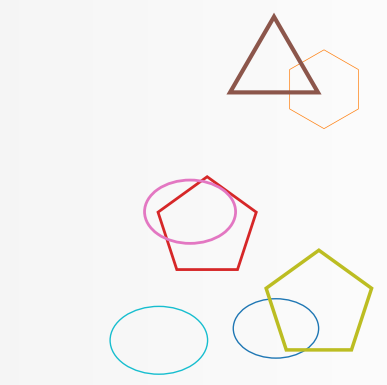[{"shape": "oval", "thickness": 1, "radius": 0.55, "center": [0.712, 0.147]}, {"shape": "hexagon", "thickness": 0.5, "radius": 0.51, "center": [0.836, 0.768]}, {"shape": "pentagon", "thickness": 2, "radius": 0.67, "center": [0.535, 0.408]}, {"shape": "triangle", "thickness": 3, "radius": 0.65, "center": [0.707, 0.825]}, {"shape": "oval", "thickness": 2, "radius": 0.59, "center": [0.49, 0.45]}, {"shape": "pentagon", "thickness": 2.5, "radius": 0.72, "center": [0.823, 0.207]}, {"shape": "oval", "thickness": 1, "radius": 0.63, "center": [0.41, 0.116]}]